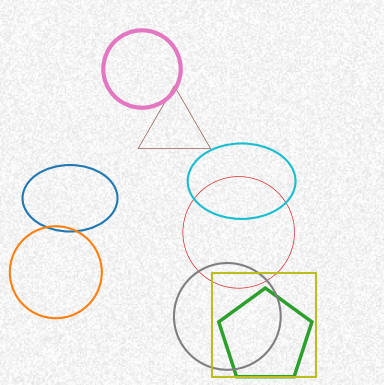[{"shape": "oval", "thickness": 1.5, "radius": 0.62, "center": [0.182, 0.485]}, {"shape": "circle", "thickness": 1.5, "radius": 0.6, "center": [0.145, 0.293]}, {"shape": "pentagon", "thickness": 2.5, "radius": 0.64, "center": [0.689, 0.125]}, {"shape": "circle", "thickness": 0.5, "radius": 0.72, "center": [0.62, 0.396]}, {"shape": "triangle", "thickness": 0.5, "radius": 0.54, "center": [0.453, 0.668]}, {"shape": "circle", "thickness": 3, "radius": 0.5, "center": [0.369, 0.821]}, {"shape": "circle", "thickness": 1.5, "radius": 0.69, "center": [0.59, 0.178]}, {"shape": "square", "thickness": 1.5, "radius": 0.67, "center": [0.685, 0.156]}, {"shape": "oval", "thickness": 1.5, "radius": 0.7, "center": [0.628, 0.529]}]